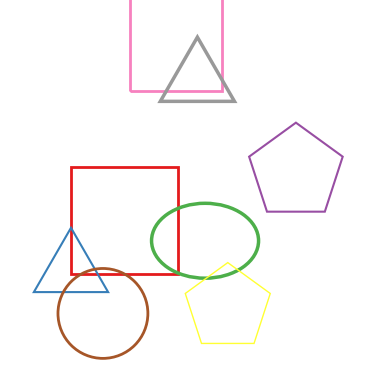[{"shape": "square", "thickness": 2, "radius": 0.7, "center": [0.324, 0.428]}, {"shape": "triangle", "thickness": 1.5, "radius": 0.56, "center": [0.184, 0.297]}, {"shape": "oval", "thickness": 2.5, "radius": 0.69, "center": [0.533, 0.375]}, {"shape": "pentagon", "thickness": 1.5, "radius": 0.64, "center": [0.769, 0.554]}, {"shape": "pentagon", "thickness": 1, "radius": 0.58, "center": [0.592, 0.202]}, {"shape": "circle", "thickness": 2, "radius": 0.58, "center": [0.267, 0.186]}, {"shape": "square", "thickness": 2, "radius": 0.6, "center": [0.457, 0.883]}, {"shape": "triangle", "thickness": 2.5, "radius": 0.56, "center": [0.513, 0.792]}]